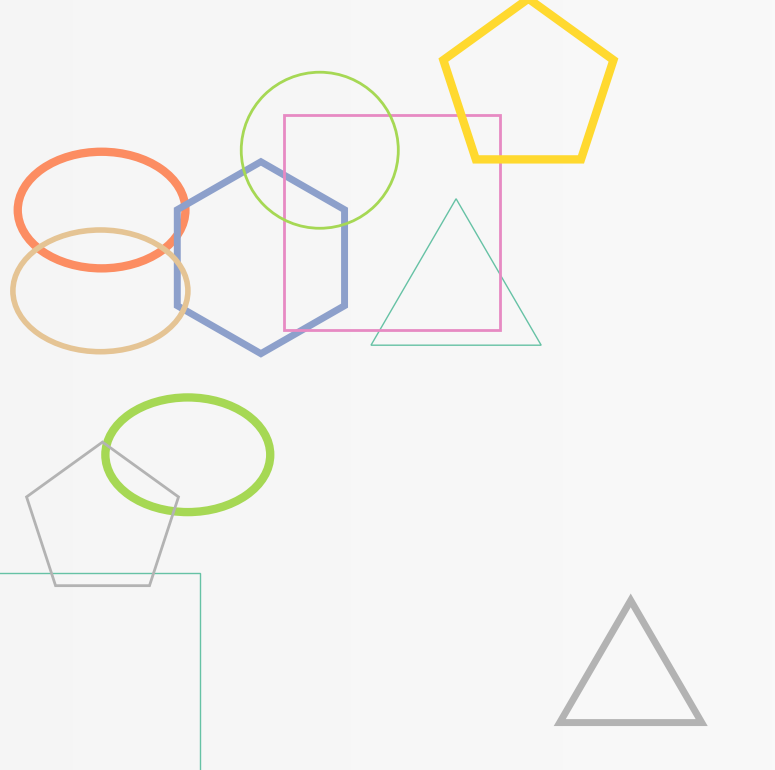[{"shape": "square", "thickness": 0.5, "radius": 0.73, "center": [0.112, 0.11]}, {"shape": "triangle", "thickness": 0.5, "radius": 0.63, "center": [0.589, 0.615]}, {"shape": "oval", "thickness": 3, "radius": 0.54, "center": [0.131, 0.727]}, {"shape": "hexagon", "thickness": 2.5, "radius": 0.62, "center": [0.337, 0.665]}, {"shape": "square", "thickness": 1, "radius": 0.7, "center": [0.505, 0.711]}, {"shape": "circle", "thickness": 1, "radius": 0.51, "center": [0.413, 0.805]}, {"shape": "oval", "thickness": 3, "radius": 0.53, "center": [0.242, 0.409]}, {"shape": "pentagon", "thickness": 3, "radius": 0.58, "center": [0.682, 0.886]}, {"shape": "oval", "thickness": 2, "radius": 0.56, "center": [0.13, 0.622]}, {"shape": "pentagon", "thickness": 1, "radius": 0.52, "center": [0.132, 0.323]}, {"shape": "triangle", "thickness": 2.5, "radius": 0.53, "center": [0.814, 0.114]}]